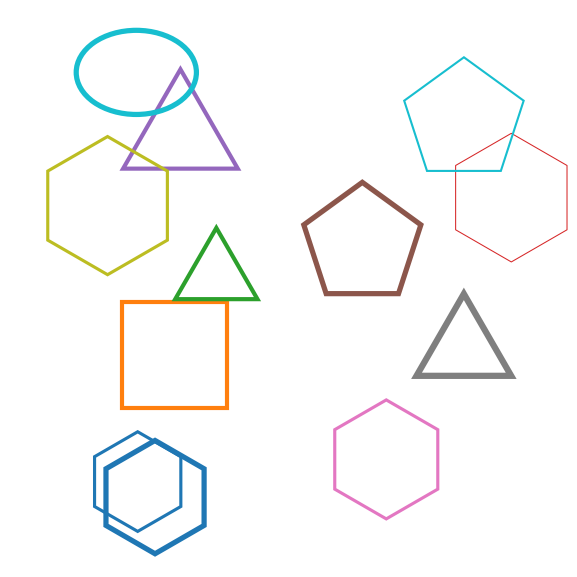[{"shape": "hexagon", "thickness": 2.5, "radius": 0.49, "center": [0.268, 0.138]}, {"shape": "hexagon", "thickness": 1.5, "radius": 0.43, "center": [0.238, 0.165]}, {"shape": "square", "thickness": 2, "radius": 0.46, "center": [0.302, 0.384]}, {"shape": "triangle", "thickness": 2, "radius": 0.41, "center": [0.375, 0.522]}, {"shape": "hexagon", "thickness": 0.5, "radius": 0.56, "center": [0.885, 0.657]}, {"shape": "triangle", "thickness": 2, "radius": 0.57, "center": [0.312, 0.764]}, {"shape": "pentagon", "thickness": 2.5, "radius": 0.53, "center": [0.627, 0.577]}, {"shape": "hexagon", "thickness": 1.5, "radius": 0.52, "center": [0.669, 0.204]}, {"shape": "triangle", "thickness": 3, "radius": 0.47, "center": [0.803, 0.396]}, {"shape": "hexagon", "thickness": 1.5, "radius": 0.6, "center": [0.186, 0.643]}, {"shape": "pentagon", "thickness": 1, "radius": 0.54, "center": [0.803, 0.791]}, {"shape": "oval", "thickness": 2.5, "radius": 0.52, "center": [0.236, 0.874]}]